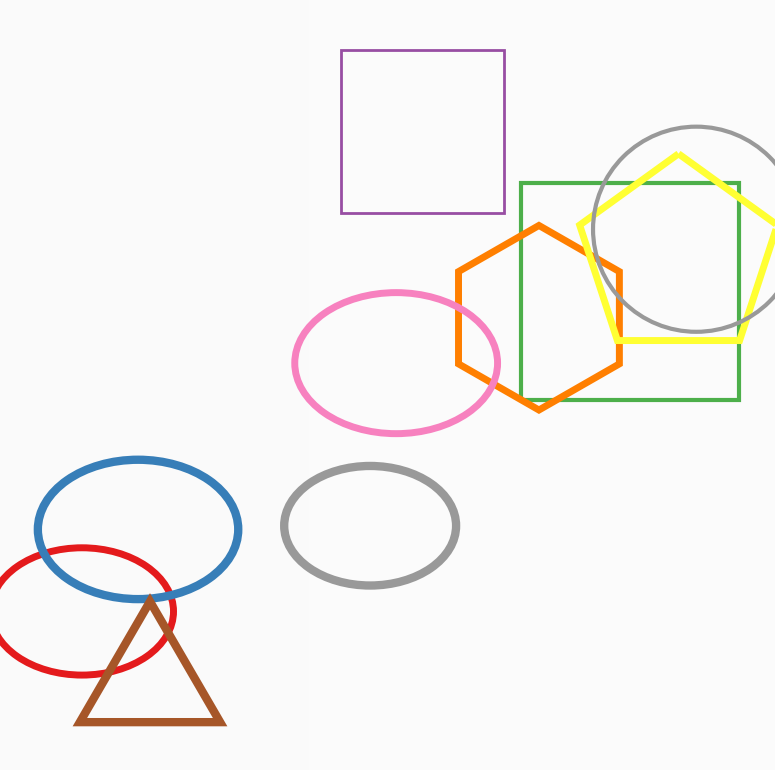[{"shape": "oval", "thickness": 2.5, "radius": 0.59, "center": [0.106, 0.206]}, {"shape": "oval", "thickness": 3, "radius": 0.65, "center": [0.178, 0.312]}, {"shape": "square", "thickness": 1.5, "radius": 0.7, "center": [0.813, 0.621]}, {"shape": "square", "thickness": 1, "radius": 0.53, "center": [0.545, 0.829]}, {"shape": "hexagon", "thickness": 2.5, "radius": 0.6, "center": [0.695, 0.587]}, {"shape": "pentagon", "thickness": 2.5, "radius": 0.67, "center": [0.875, 0.666]}, {"shape": "triangle", "thickness": 3, "radius": 0.52, "center": [0.194, 0.114]}, {"shape": "oval", "thickness": 2.5, "radius": 0.65, "center": [0.511, 0.528]}, {"shape": "oval", "thickness": 3, "radius": 0.55, "center": [0.478, 0.317]}, {"shape": "circle", "thickness": 1.5, "radius": 0.67, "center": [0.898, 0.702]}]